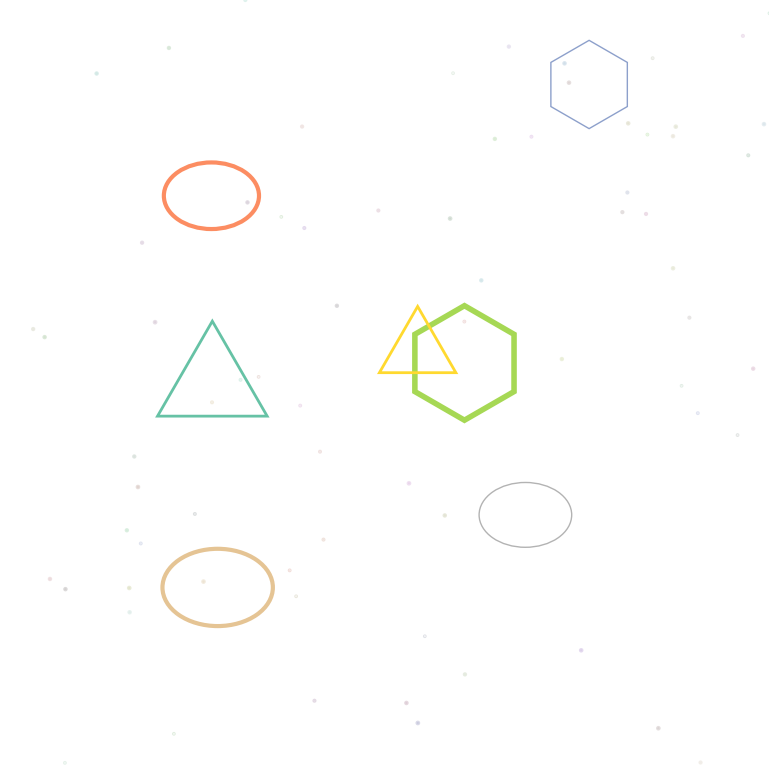[{"shape": "triangle", "thickness": 1, "radius": 0.41, "center": [0.276, 0.501]}, {"shape": "oval", "thickness": 1.5, "radius": 0.31, "center": [0.275, 0.746]}, {"shape": "hexagon", "thickness": 0.5, "radius": 0.29, "center": [0.765, 0.89]}, {"shape": "hexagon", "thickness": 2, "radius": 0.37, "center": [0.603, 0.529]}, {"shape": "triangle", "thickness": 1, "radius": 0.29, "center": [0.542, 0.545]}, {"shape": "oval", "thickness": 1.5, "radius": 0.36, "center": [0.283, 0.237]}, {"shape": "oval", "thickness": 0.5, "radius": 0.3, "center": [0.682, 0.331]}]